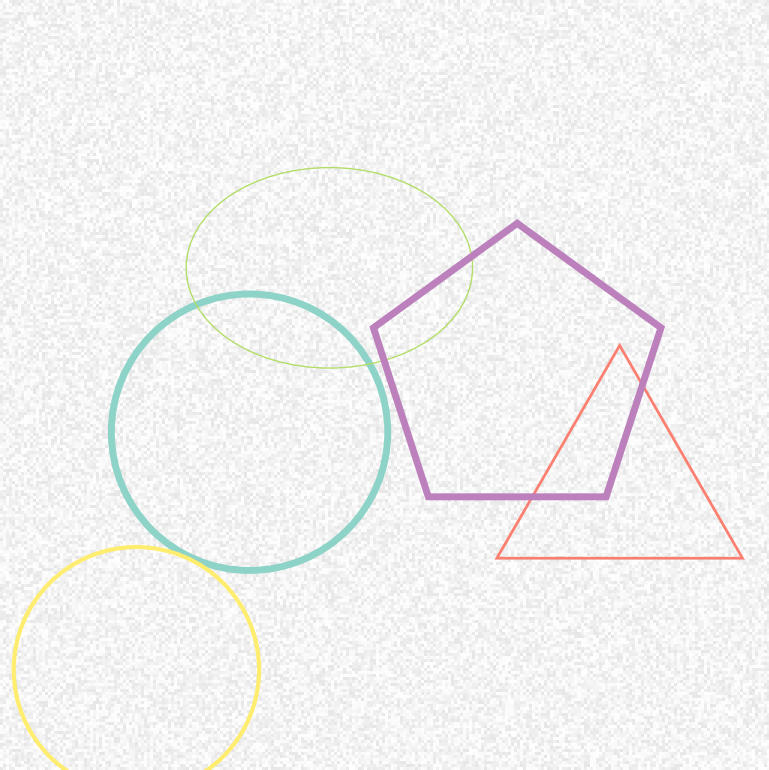[{"shape": "circle", "thickness": 2.5, "radius": 0.9, "center": [0.324, 0.439]}, {"shape": "triangle", "thickness": 1, "radius": 0.92, "center": [0.805, 0.367]}, {"shape": "oval", "thickness": 0.5, "radius": 0.93, "center": [0.428, 0.652]}, {"shape": "pentagon", "thickness": 2.5, "radius": 0.98, "center": [0.672, 0.514]}, {"shape": "circle", "thickness": 1.5, "radius": 0.8, "center": [0.177, 0.13]}]